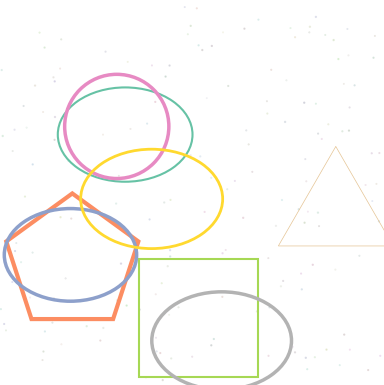[{"shape": "oval", "thickness": 1.5, "radius": 0.87, "center": [0.325, 0.65]}, {"shape": "pentagon", "thickness": 3, "radius": 0.9, "center": [0.188, 0.317]}, {"shape": "oval", "thickness": 2.5, "radius": 0.86, "center": [0.183, 0.338]}, {"shape": "circle", "thickness": 2.5, "radius": 0.68, "center": [0.303, 0.672]}, {"shape": "square", "thickness": 1.5, "radius": 0.77, "center": [0.515, 0.174]}, {"shape": "oval", "thickness": 2, "radius": 0.92, "center": [0.394, 0.483]}, {"shape": "triangle", "thickness": 0.5, "radius": 0.86, "center": [0.872, 0.447]}, {"shape": "oval", "thickness": 2.5, "radius": 0.91, "center": [0.576, 0.115]}]